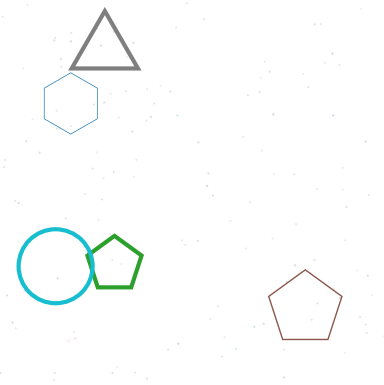[{"shape": "hexagon", "thickness": 0.5, "radius": 0.4, "center": [0.184, 0.731]}, {"shape": "pentagon", "thickness": 3, "radius": 0.37, "center": [0.297, 0.313]}, {"shape": "pentagon", "thickness": 1, "radius": 0.5, "center": [0.793, 0.199]}, {"shape": "triangle", "thickness": 3, "radius": 0.5, "center": [0.272, 0.872]}, {"shape": "circle", "thickness": 3, "radius": 0.48, "center": [0.144, 0.308]}]